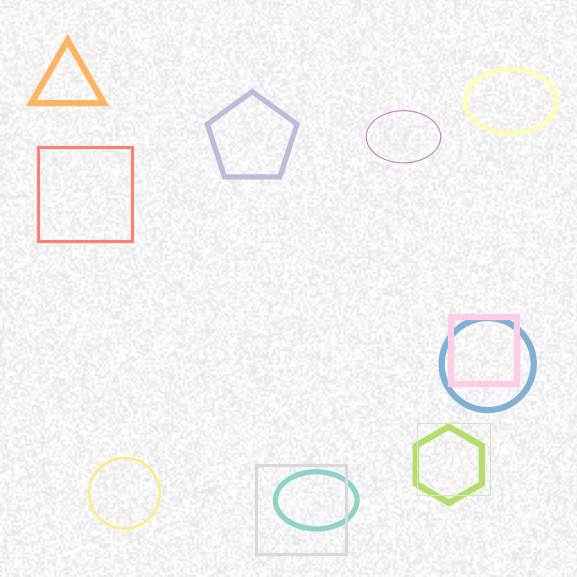[{"shape": "oval", "thickness": 2.5, "radius": 0.35, "center": [0.548, 0.133]}, {"shape": "oval", "thickness": 2, "radius": 0.4, "center": [0.884, 0.824]}, {"shape": "pentagon", "thickness": 2.5, "radius": 0.41, "center": [0.437, 0.759]}, {"shape": "square", "thickness": 1.5, "radius": 0.41, "center": [0.147, 0.663]}, {"shape": "circle", "thickness": 3, "radius": 0.4, "center": [0.845, 0.369]}, {"shape": "triangle", "thickness": 3, "radius": 0.36, "center": [0.117, 0.857]}, {"shape": "hexagon", "thickness": 3, "radius": 0.33, "center": [0.777, 0.194]}, {"shape": "square", "thickness": 3, "radius": 0.29, "center": [0.837, 0.392]}, {"shape": "square", "thickness": 1.5, "radius": 0.39, "center": [0.521, 0.117]}, {"shape": "oval", "thickness": 0.5, "radius": 0.32, "center": [0.699, 0.762]}, {"shape": "square", "thickness": 0.5, "radius": 0.31, "center": [0.785, 0.205]}, {"shape": "circle", "thickness": 1, "radius": 0.31, "center": [0.216, 0.145]}]